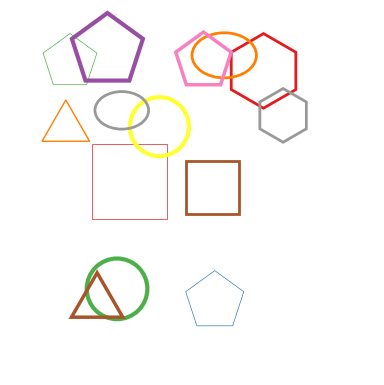[{"shape": "hexagon", "thickness": 2, "radius": 0.48, "center": [0.685, 0.816]}, {"shape": "square", "thickness": 0.5, "radius": 0.49, "center": [0.336, 0.53]}, {"shape": "pentagon", "thickness": 0.5, "radius": 0.4, "center": [0.558, 0.218]}, {"shape": "circle", "thickness": 3, "radius": 0.39, "center": [0.304, 0.25]}, {"shape": "pentagon", "thickness": 0.5, "radius": 0.37, "center": [0.182, 0.839]}, {"shape": "pentagon", "thickness": 3, "radius": 0.48, "center": [0.279, 0.869]}, {"shape": "oval", "thickness": 2, "radius": 0.42, "center": [0.582, 0.856]}, {"shape": "triangle", "thickness": 1, "radius": 0.36, "center": [0.171, 0.669]}, {"shape": "circle", "thickness": 3, "radius": 0.38, "center": [0.414, 0.671]}, {"shape": "triangle", "thickness": 2.5, "radius": 0.38, "center": [0.252, 0.215]}, {"shape": "square", "thickness": 2, "radius": 0.34, "center": [0.552, 0.513]}, {"shape": "pentagon", "thickness": 2.5, "radius": 0.38, "center": [0.528, 0.841]}, {"shape": "oval", "thickness": 2, "radius": 0.35, "center": [0.316, 0.713]}, {"shape": "hexagon", "thickness": 2, "radius": 0.35, "center": [0.735, 0.7]}]